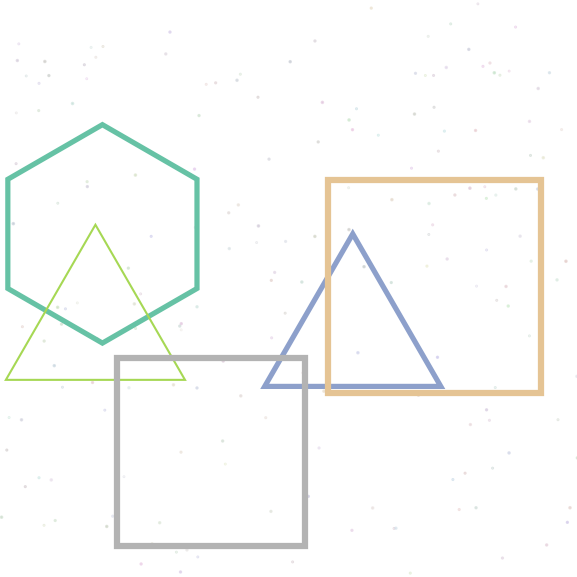[{"shape": "hexagon", "thickness": 2.5, "radius": 0.95, "center": [0.177, 0.594]}, {"shape": "triangle", "thickness": 2.5, "radius": 0.88, "center": [0.611, 0.418]}, {"shape": "triangle", "thickness": 1, "radius": 0.9, "center": [0.165, 0.431]}, {"shape": "square", "thickness": 3, "radius": 0.92, "center": [0.752, 0.503]}, {"shape": "square", "thickness": 3, "radius": 0.81, "center": [0.366, 0.216]}]